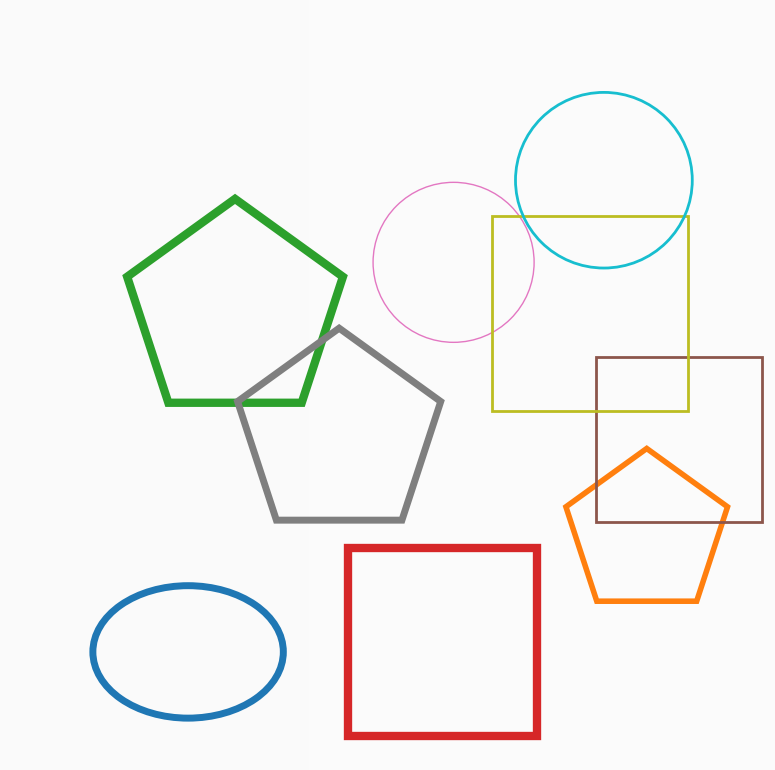[{"shape": "oval", "thickness": 2.5, "radius": 0.61, "center": [0.243, 0.153]}, {"shape": "pentagon", "thickness": 2, "radius": 0.55, "center": [0.834, 0.308]}, {"shape": "pentagon", "thickness": 3, "radius": 0.73, "center": [0.303, 0.595]}, {"shape": "square", "thickness": 3, "radius": 0.61, "center": [0.571, 0.166]}, {"shape": "square", "thickness": 1, "radius": 0.54, "center": [0.876, 0.43]}, {"shape": "circle", "thickness": 0.5, "radius": 0.52, "center": [0.585, 0.659]}, {"shape": "pentagon", "thickness": 2.5, "radius": 0.69, "center": [0.438, 0.436]}, {"shape": "square", "thickness": 1, "radius": 0.63, "center": [0.761, 0.592]}, {"shape": "circle", "thickness": 1, "radius": 0.57, "center": [0.779, 0.766]}]